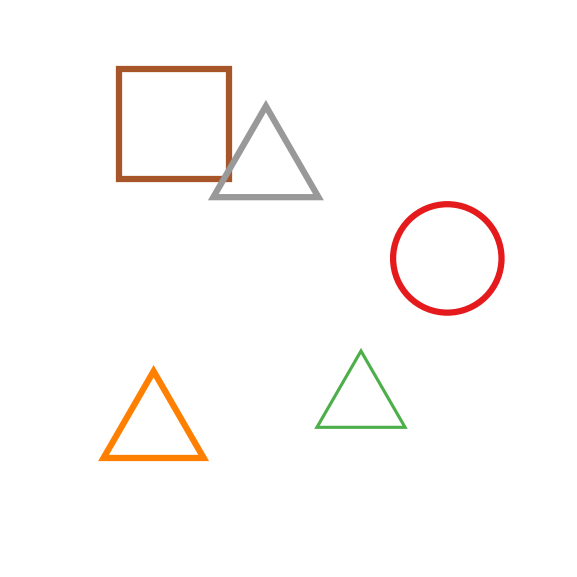[{"shape": "circle", "thickness": 3, "radius": 0.47, "center": [0.775, 0.552]}, {"shape": "triangle", "thickness": 1.5, "radius": 0.44, "center": [0.625, 0.303]}, {"shape": "triangle", "thickness": 3, "radius": 0.5, "center": [0.266, 0.256]}, {"shape": "square", "thickness": 3, "radius": 0.48, "center": [0.301, 0.785]}, {"shape": "triangle", "thickness": 3, "radius": 0.53, "center": [0.46, 0.71]}]